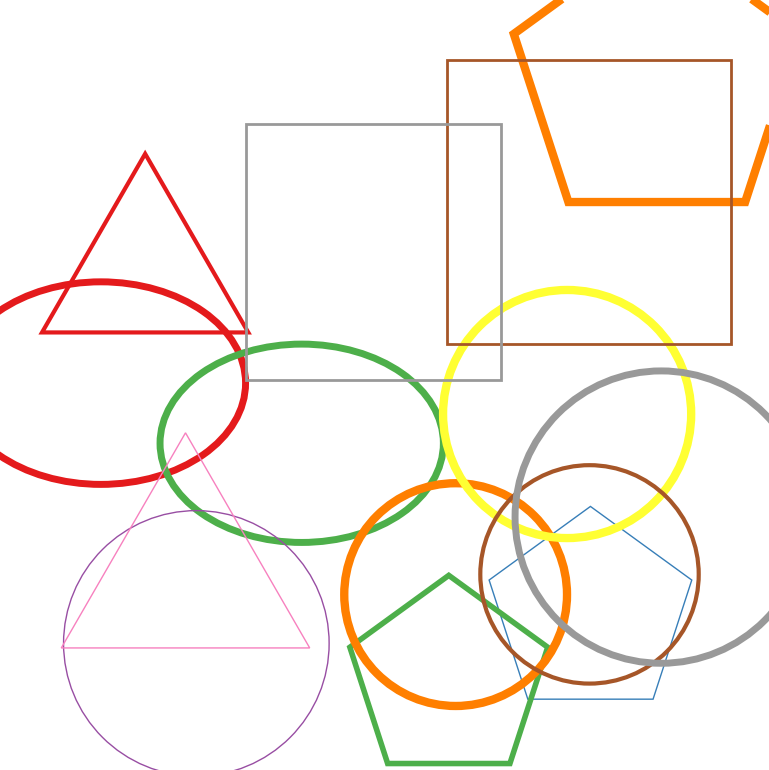[{"shape": "oval", "thickness": 2.5, "radius": 0.94, "center": [0.131, 0.502]}, {"shape": "triangle", "thickness": 1.5, "radius": 0.77, "center": [0.189, 0.646]}, {"shape": "pentagon", "thickness": 0.5, "radius": 0.69, "center": [0.767, 0.204]}, {"shape": "pentagon", "thickness": 2, "radius": 0.68, "center": [0.583, 0.118]}, {"shape": "oval", "thickness": 2.5, "radius": 0.92, "center": [0.392, 0.424]}, {"shape": "circle", "thickness": 0.5, "radius": 0.86, "center": [0.255, 0.164]}, {"shape": "pentagon", "thickness": 3, "radius": 0.98, "center": [0.853, 0.896]}, {"shape": "circle", "thickness": 3, "radius": 0.72, "center": [0.592, 0.228]}, {"shape": "circle", "thickness": 3, "radius": 0.81, "center": [0.737, 0.462]}, {"shape": "circle", "thickness": 1.5, "radius": 0.71, "center": [0.766, 0.254]}, {"shape": "square", "thickness": 1, "radius": 0.92, "center": [0.764, 0.738]}, {"shape": "triangle", "thickness": 0.5, "radius": 0.93, "center": [0.241, 0.252]}, {"shape": "square", "thickness": 1, "radius": 0.83, "center": [0.485, 0.673]}, {"shape": "circle", "thickness": 2.5, "radius": 0.95, "center": [0.859, 0.328]}]